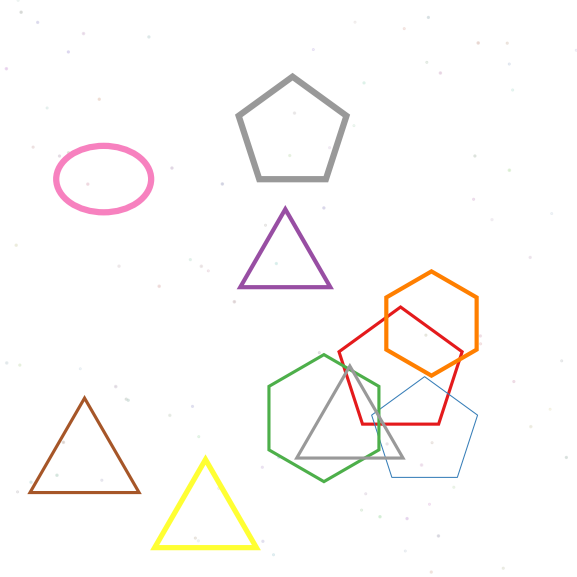[{"shape": "pentagon", "thickness": 1.5, "radius": 0.56, "center": [0.694, 0.355]}, {"shape": "pentagon", "thickness": 0.5, "radius": 0.48, "center": [0.735, 0.25]}, {"shape": "hexagon", "thickness": 1.5, "radius": 0.55, "center": [0.561, 0.275]}, {"shape": "triangle", "thickness": 2, "radius": 0.45, "center": [0.494, 0.547]}, {"shape": "hexagon", "thickness": 2, "radius": 0.45, "center": [0.747, 0.439]}, {"shape": "triangle", "thickness": 2.5, "radius": 0.51, "center": [0.356, 0.102]}, {"shape": "triangle", "thickness": 1.5, "radius": 0.55, "center": [0.146, 0.201]}, {"shape": "oval", "thickness": 3, "radius": 0.41, "center": [0.18, 0.689]}, {"shape": "triangle", "thickness": 1.5, "radius": 0.53, "center": [0.606, 0.259]}, {"shape": "pentagon", "thickness": 3, "radius": 0.49, "center": [0.507, 0.768]}]